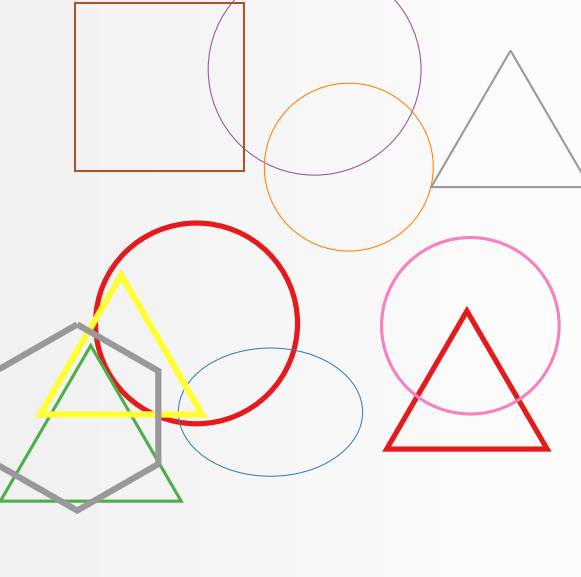[{"shape": "circle", "thickness": 2.5, "radius": 0.87, "center": [0.338, 0.439]}, {"shape": "triangle", "thickness": 2.5, "radius": 0.8, "center": [0.803, 0.301]}, {"shape": "oval", "thickness": 0.5, "radius": 0.79, "center": [0.465, 0.285]}, {"shape": "triangle", "thickness": 1.5, "radius": 0.9, "center": [0.156, 0.221]}, {"shape": "circle", "thickness": 0.5, "radius": 0.92, "center": [0.541, 0.879]}, {"shape": "circle", "thickness": 0.5, "radius": 0.73, "center": [0.6, 0.71]}, {"shape": "triangle", "thickness": 3, "radius": 0.8, "center": [0.209, 0.362]}, {"shape": "square", "thickness": 1, "radius": 0.73, "center": [0.274, 0.848]}, {"shape": "circle", "thickness": 1.5, "radius": 0.76, "center": [0.809, 0.435]}, {"shape": "triangle", "thickness": 1, "radius": 0.79, "center": [0.878, 0.754]}, {"shape": "hexagon", "thickness": 3, "radius": 0.81, "center": [0.133, 0.276]}]